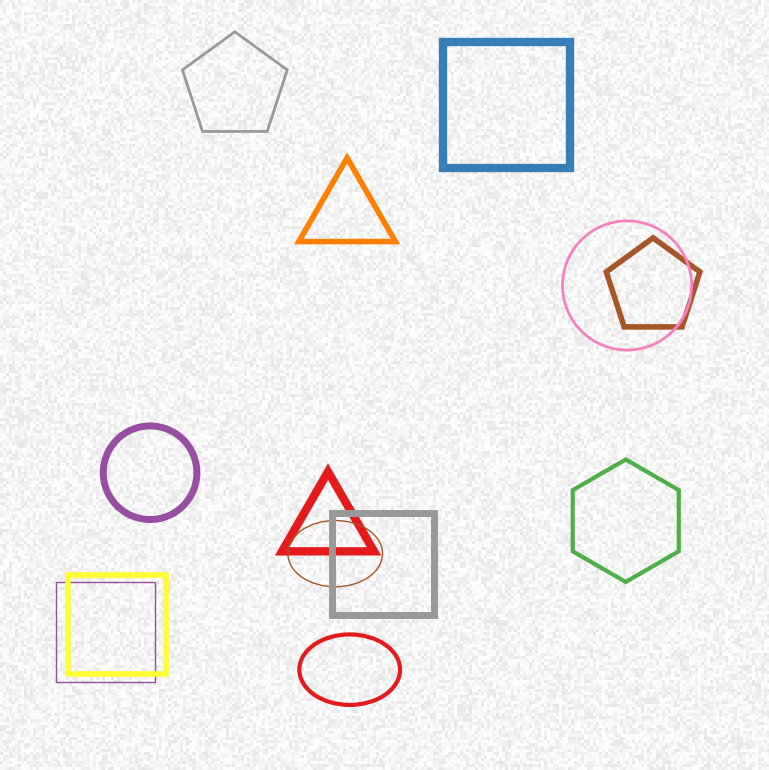[{"shape": "oval", "thickness": 1.5, "radius": 0.33, "center": [0.454, 0.13]}, {"shape": "triangle", "thickness": 3, "radius": 0.34, "center": [0.426, 0.318]}, {"shape": "square", "thickness": 3, "radius": 0.41, "center": [0.658, 0.864]}, {"shape": "hexagon", "thickness": 1.5, "radius": 0.4, "center": [0.813, 0.324]}, {"shape": "square", "thickness": 0.5, "radius": 0.32, "center": [0.137, 0.179]}, {"shape": "circle", "thickness": 2.5, "radius": 0.3, "center": [0.195, 0.386]}, {"shape": "triangle", "thickness": 2, "radius": 0.36, "center": [0.451, 0.723]}, {"shape": "square", "thickness": 2, "radius": 0.32, "center": [0.152, 0.189]}, {"shape": "pentagon", "thickness": 2, "radius": 0.32, "center": [0.848, 0.627]}, {"shape": "oval", "thickness": 0.5, "radius": 0.31, "center": [0.435, 0.281]}, {"shape": "circle", "thickness": 1, "radius": 0.42, "center": [0.814, 0.629]}, {"shape": "square", "thickness": 2.5, "radius": 0.33, "center": [0.497, 0.268]}, {"shape": "pentagon", "thickness": 1, "radius": 0.36, "center": [0.305, 0.887]}]